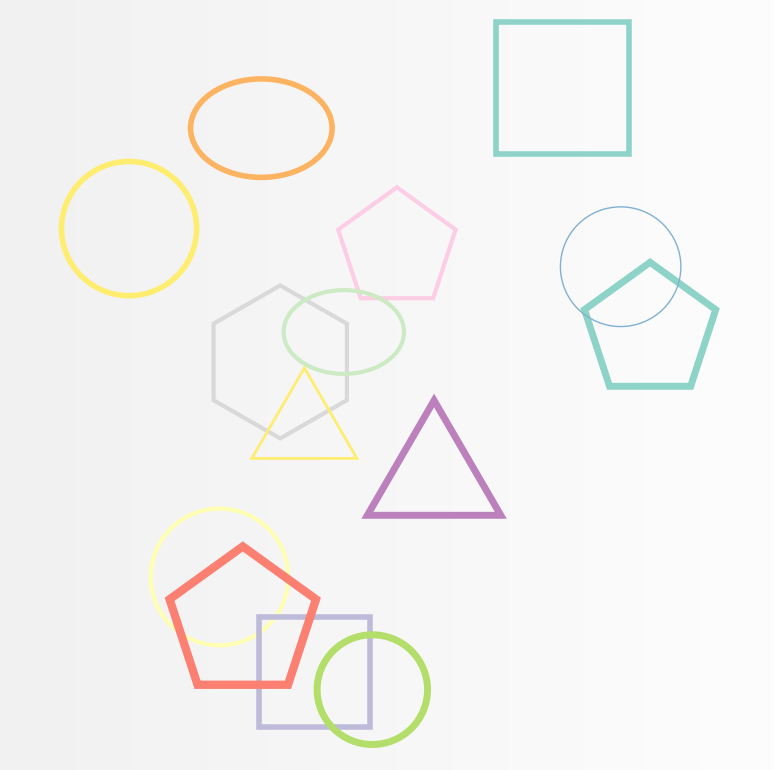[{"shape": "pentagon", "thickness": 2.5, "radius": 0.45, "center": [0.839, 0.57]}, {"shape": "square", "thickness": 2, "radius": 0.43, "center": [0.726, 0.886]}, {"shape": "circle", "thickness": 1.5, "radius": 0.44, "center": [0.283, 0.251]}, {"shape": "square", "thickness": 2, "radius": 0.36, "center": [0.406, 0.127]}, {"shape": "pentagon", "thickness": 3, "radius": 0.5, "center": [0.313, 0.191]}, {"shape": "circle", "thickness": 0.5, "radius": 0.39, "center": [0.801, 0.654]}, {"shape": "oval", "thickness": 2, "radius": 0.46, "center": [0.337, 0.834]}, {"shape": "circle", "thickness": 2.5, "radius": 0.36, "center": [0.48, 0.104]}, {"shape": "pentagon", "thickness": 1.5, "radius": 0.4, "center": [0.512, 0.677]}, {"shape": "hexagon", "thickness": 1.5, "radius": 0.5, "center": [0.362, 0.53]}, {"shape": "triangle", "thickness": 2.5, "radius": 0.5, "center": [0.56, 0.38]}, {"shape": "oval", "thickness": 1.5, "radius": 0.39, "center": [0.444, 0.569]}, {"shape": "circle", "thickness": 2, "radius": 0.44, "center": [0.167, 0.703]}, {"shape": "triangle", "thickness": 1, "radius": 0.39, "center": [0.393, 0.444]}]